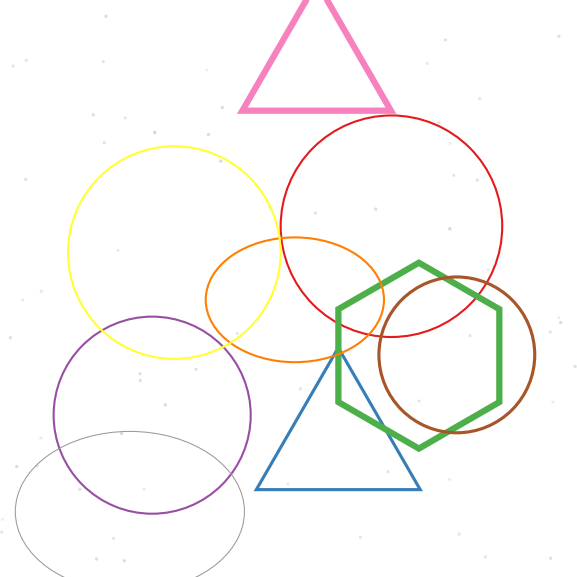[{"shape": "circle", "thickness": 1, "radius": 0.96, "center": [0.678, 0.607]}, {"shape": "triangle", "thickness": 1.5, "radius": 0.82, "center": [0.586, 0.233]}, {"shape": "hexagon", "thickness": 3, "radius": 0.8, "center": [0.725, 0.383]}, {"shape": "circle", "thickness": 1, "radius": 0.85, "center": [0.263, 0.28]}, {"shape": "oval", "thickness": 1, "radius": 0.77, "center": [0.511, 0.48]}, {"shape": "circle", "thickness": 1, "radius": 0.92, "center": [0.302, 0.562]}, {"shape": "circle", "thickness": 1.5, "radius": 0.67, "center": [0.791, 0.385]}, {"shape": "triangle", "thickness": 3, "radius": 0.74, "center": [0.548, 0.882]}, {"shape": "oval", "thickness": 0.5, "radius": 0.99, "center": [0.225, 0.113]}]